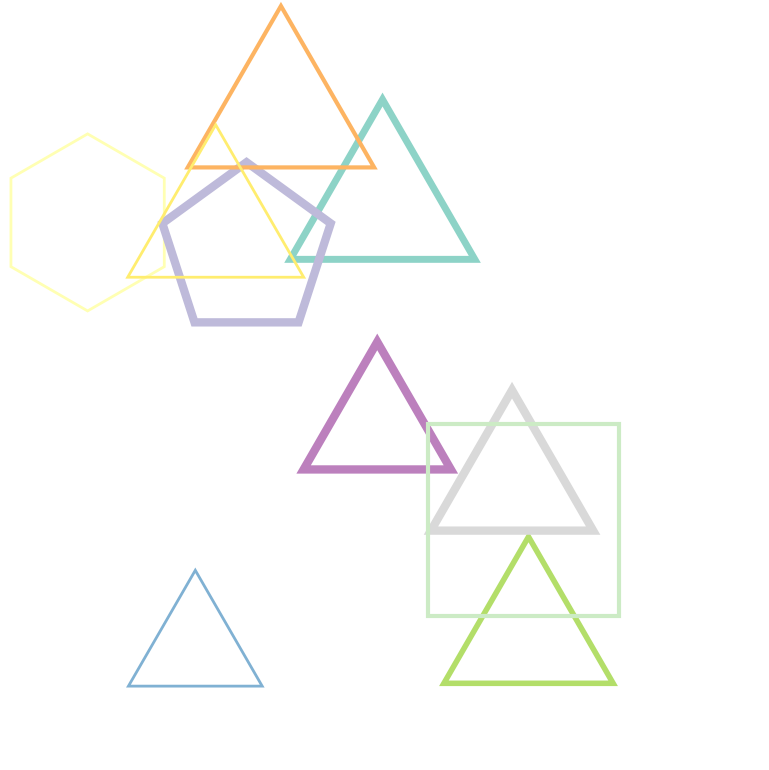[{"shape": "triangle", "thickness": 2.5, "radius": 0.69, "center": [0.497, 0.732]}, {"shape": "hexagon", "thickness": 1, "radius": 0.57, "center": [0.114, 0.711]}, {"shape": "pentagon", "thickness": 3, "radius": 0.57, "center": [0.32, 0.674]}, {"shape": "triangle", "thickness": 1, "radius": 0.5, "center": [0.254, 0.159]}, {"shape": "triangle", "thickness": 1.5, "radius": 0.7, "center": [0.365, 0.852]}, {"shape": "triangle", "thickness": 2, "radius": 0.63, "center": [0.686, 0.176]}, {"shape": "triangle", "thickness": 3, "radius": 0.61, "center": [0.665, 0.372]}, {"shape": "triangle", "thickness": 3, "radius": 0.55, "center": [0.49, 0.446]}, {"shape": "square", "thickness": 1.5, "radius": 0.62, "center": [0.68, 0.324]}, {"shape": "triangle", "thickness": 1, "radius": 0.66, "center": [0.28, 0.706]}]